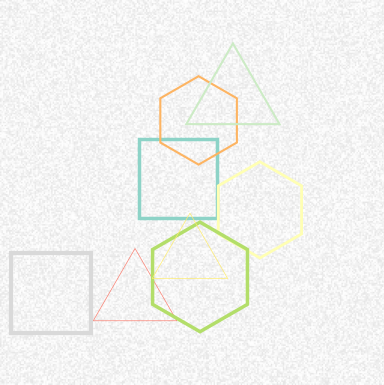[{"shape": "square", "thickness": 2.5, "radius": 0.51, "center": [0.462, 0.537]}, {"shape": "hexagon", "thickness": 2, "radius": 0.62, "center": [0.675, 0.455]}, {"shape": "triangle", "thickness": 0.5, "radius": 0.63, "center": [0.351, 0.229]}, {"shape": "hexagon", "thickness": 1.5, "radius": 0.57, "center": [0.516, 0.687]}, {"shape": "hexagon", "thickness": 2.5, "radius": 0.71, "center": [0.52, 0.281]}, {"shape": "square", "thickness": 3, "radius": 0.52, "center": [0.132, 0.239]}, {"shape": "triangle", "thickness": 1.5, "radius": 0.7, "center": [0.605, 0.747]}, {"shape": "triangle", "thickness": 0.5, "radius": 0.57, "center": [0.493, 0.333]}]